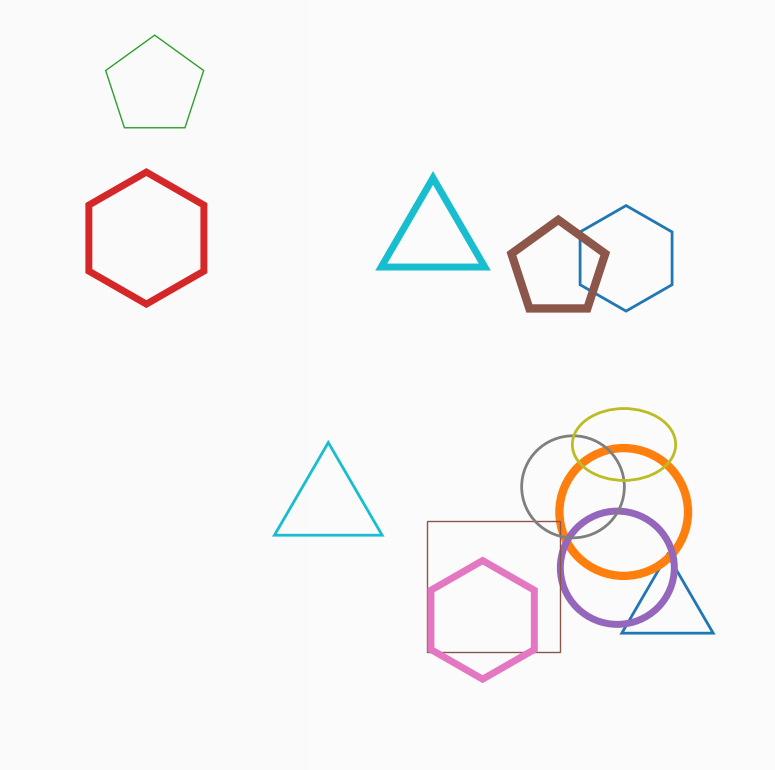[{"shape": "hexagon", "thickness": 1, "radius": 0.34, "center": [0.808, 0.664]}, {"shape": "triangle", "thickness": 1, "radius": 0.34, "center": [0.861, 0.212]}, {"shape": "circle", "thickness": 3, "radius": 0.41, "center": [0.805, 0.335]}, {"shape": "pentagon", "thickness": 0.5, "radius": 0.33, "center": [0.2, 0.888]}, {"shape": "hexagon", "thickness": 2.5, "radius": 0.43, "center": [0.189, 0.691]}, {"shape": "circle", "thickness": 2.5, "radius": 0.37, "center": [0.797, 0.263]}, {"shape": "square", "thickness": 0.5, "radius": 0.43, "center": [0.636, 0.238]}, {"shape": "pentagon", "thickness": 3, "radius": 0.32, "center": [0.72, 0.651]}, {"shape": "hexagon", "thickness": 2.5, "radius": 0.39, "center": [0.623, 0.195]}, {"shape": "circle", "thickness": 1, "radius": 0.33, "center": [0.739, 0.368]}, {"shape": "oval", "thickness": 1, "radius": 0.33, "center": [0.805, 0.423]}, {"shape": "triangle", "thickness": 1, "radius": 0.4, "center": [0.424, 0.345]}, {"shape": "triangle", "thickness": 2.5, "radius": 0.39, "center": [0.559, 0.692]}]